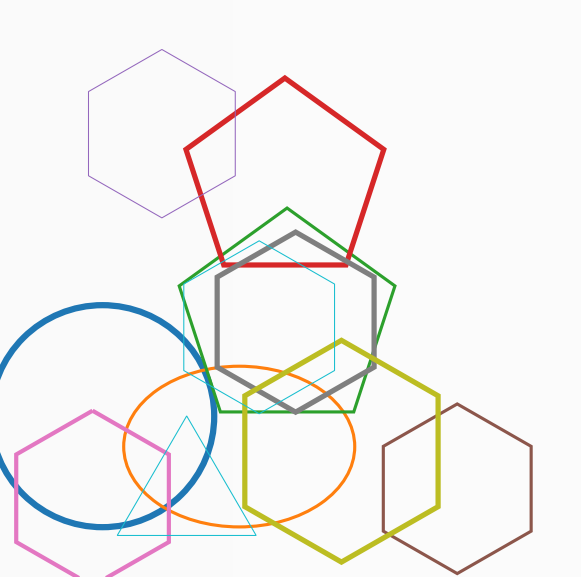[{"shape": "circle", "thickness": 3, "radius": 0.96, "center": [0.176, 0.278]}, {"shape": "oval", "thickness": 1.5, "radius": 0.99, "center": [0.412, 0.226]}, {"shape": "pentagon", "thickness": 1.5, "radius": 0.98, "center": [0.494, 0.444]}, {"shape": "pentagon", "thickness": 2.5, "radius": 0.89, "center": [0.49, 0.685]}, {"shape": "hexagon", "thickness": 0.5, "radius": 0.73, "center": [0.279, 0.768]}, {"shape": "hexagon", "thickness": 1.5, "radius": 0.73, "center": [0.787, 0.153]}, {"shape": "hexagon", "thickness": 2, "radius": 0.76, "center": [0.159, 0.136]}, {"shape": "hexagon", "thickness": 2.5, "radius": 0.78, "center": [0.509, 0.441]}, {"shape": "hexagon", "thickness": 2.5, "radius": 0.96, "center": [0.587, 0.218]}, {"shape": "hexagon", "thickness": 0.5, "radius": 0.75, "center": [0.446, 0.432]}, {"shape": "triangle", "thickness": 0.5, "radius": 0.69, "center": [0.321, 0.141]}]